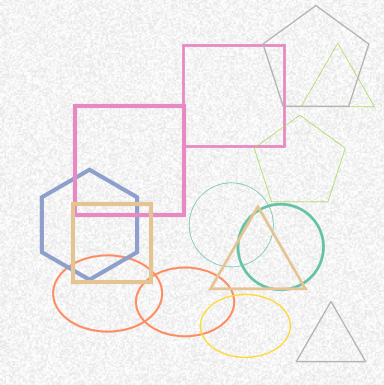[{"shape": "circle", "thickness": 0.5, "radius": 0.55, "center": [0.601, 0.416]}, {"shape": "circle", "thickness": 2, "radius": 0.56, "center": [0.729, 0.359]}, {"shape": "oval", "thickness": 1.5, "radius": 0.64, "center": [0.481, 0.216]}, {"shape": "oval", "thickness": 1.5, "radius": 0.71, "center": [0.28, 0.238]}, {"shape": "hexagon", "thickness": 3, "radius": 0.71, "center": [0.232, 0.416]}, {"shape": "square", "thickness": 2, "radius": 0.66, "center": [0.607, 0.752]}, {"shape": "square", "thickness": 3, "radius": 0.71, "center": [0.337, 0.583]}, {"shape": "triangle", "thickness": 0.5, "radius": 0.55, "center": [0.878, 0.778]}, {"shape": "pentagon", "thickness": 0.5, "radius": 0.62, "center": [0.779, 0.577]}, {"shape": "oval", "thickness": 1, "radius": 0.58, "center": [0.637, 0.153]}, {"shape": "triangle", "thickness": 2, "radius": 0.71, "center": [0.67, 0.321]}, {"shape": "square", "thickness": 3, "radius": 0.51, "center": [0.292, 0.369]}, {"shape": "triangle", "thickness": 1, "radius": 0.52, "center": [0.86, 0.113]}, {"shape": "pentagon", "thickness": 1, "radius": 0.72, "center": [0.821, 0.841]}]